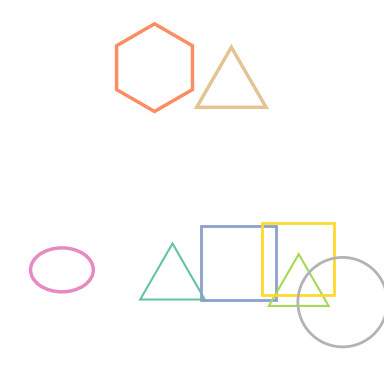[{"shape": "triangle", "thickness": 1.5, "radius": 0.48, "center": [0.448, 0.271]}, {"shape": "hexagon", "thickness": 2.5, "radius": 0.57, "center": [0.401, 0.824]}, {"shape": "square", "thickness": 2, "radius": 0.48, "center": [0.62, 0.317]}, {"shape": "oval", "thickness": 2.5, "radius": 0.41, "center": [0.161, 0.299]}, {"shape": "triangle", "thickness": 1.5, "radius": 0.45, "center": [0.776, 0.25]}, {"shape": "square", "thickness": 2, "radius": 0.47, "center": [0.773, 0.327]}, {"shape": "triangle", "thickness": 2.5, "radius": 0.52, "center": [0.601, 0.773]}, {"shape": "circle", "thickness": 2, "radius": 0.58, "center": [0.89, 0.215]}]